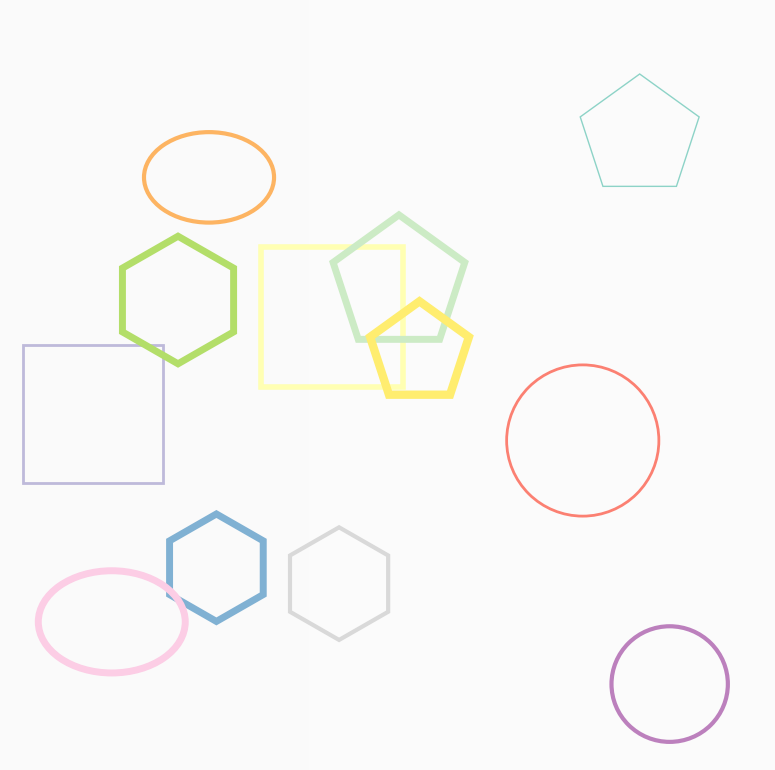[{"shape": "pentagon", "thickness": 0.5, "radius": 0.4, "center": [0.825, 0.823]}, {"shape": "square", "thickness": 2, "radius": 0.46, "center": [0.429, 0.588]}, {"shape": "square", "thickness": 1, "radius": 0.45, "center": [0.12, 0.463]}, {"shape": "circle", "thickness": 1, "radius": 0.49, "center": [0.752, 0.428]}, {"shape": "hexagon", "thickness": 2.5, "radius": 0.35, "center": [0.279, 0.263]}, {"shape": "oval", "thickness": 1.5, "radius": 0.42, "center": [0.27, 0.77]}, {"shape": "hexagon", "thickness": 2.5, "radius": 0.41, "center": [0.23, 0.61]}, {"shape": "oval", "thickness": 2.5, "radius": 0.47, "center": [0.144, 0.192]}, {"shape": "hexagon", "thickness": 1.5, "radius": 0.37, "center": [0.438, 0.242]}, {"shape": "circle", "thickness": 1.5, "radius": 0.38, "center": [0.864, 0.112]}, {"shape": "pentagon", "thickness": 2.5, "radius": 0.45, "center": [0.515, 0.632]}, {"shape": "pentagon", "thickness": 3, "radius": 0.34, "center": [0.541, 0.542]}]